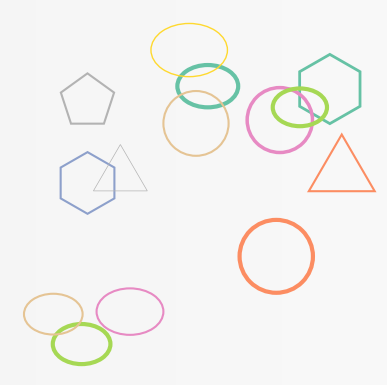[{"shape": "hexagon", "thickness": 2, "radius": 0.45, "center": [0.851, 0.769]}, {"shape": "oval", "thickness": 3, "radius": 0.39, "center": [0.536, 0.776]}, {"shape": "circle", "thickness": 3, "radius": 0.47, "center": [0.713, 0.334]}, {"shape": "triangle", "thickness": 1.5, "radius": 0.49, "center": [0.882, 0.552]}, {"shape": "hexagon", "thickness": 1.5, "radius": 0.4, "center": [0.226, 0.525]}, {"shape": "oval", "thickness": 1.5, "radius": 0.43, "center": [0.335, 0.191]}, {"shape": "circle", "thickness": 2.5, "radius": 0.42, "center": [0.722, 0.688]}, {"shape": "oval", "thickness": 3, "radius": 0.35, "center": [0.774, 0.721]}, {"shape": "oval", "thickness": 3, "radius": 0.37, "center": [0.211, 0.106]}, {"shape": "oval", "thickness": 1, "radius": 0.49, "center": [0.488, 0.87]}, {"shape": "circle", "thickness": 1.5, "radius": 0.42, "center": [0.506, 0.679]}, {"shape": "oval", "thickness": 1.5, "radius": 0.38, "center": [0.138, 0.184]}, {"shape": "pentagon", "thickness": 1.5, "radius": 0.36, "center": [0.226, 0.737]}, {"shape": "triangle", "thickness": 0.5, "radius": 0.4, "center": [0.311, 0.544]}]